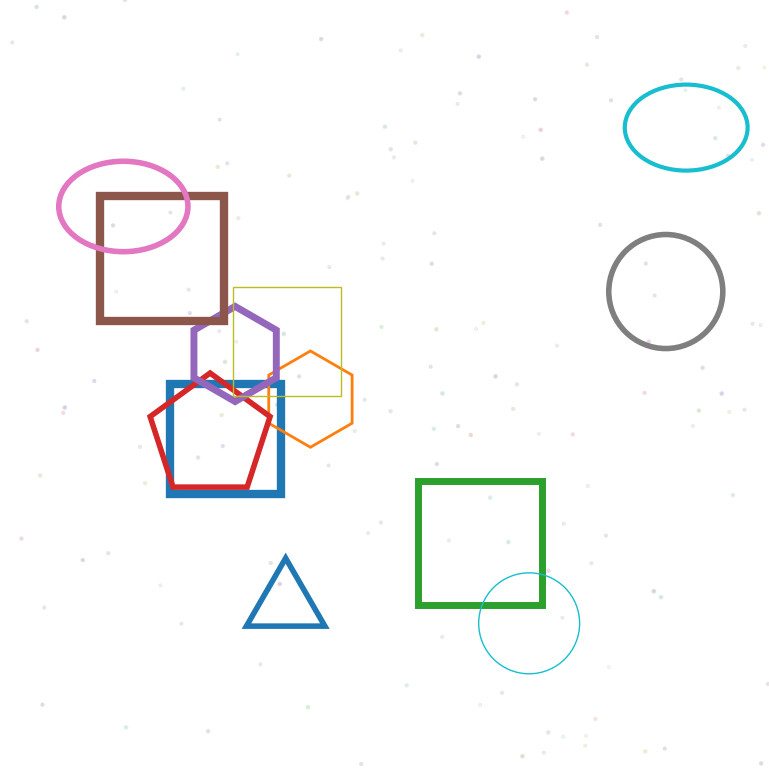[{"shape": "square", "thickness": 3, "radius": 0.36, "center": [0.293, 0.43]}, {"shape": "triangle", "thickness": 2, "radius": 0.29, "center": [0.371, 0.216]}, {"shape": "hexagon", "thickness": 1, "radius": 0.31, "center": [0.403, 0.482]}, {"shape": "square", "thickness": 2.5, "radius": 0.4, "center": [0.623, 0.295]}, {"shape": "pentagon", "thickness": 2, "radius": 0.41, "center": [0.273, 0.434]}, {"shape": "hexagon", "thickness": 2.5, "radius": 0.31, "center": [0.305, 0.54]}, {"shape": "square", "thickness": 3, "radius": 0.41, "center": [0.21, 0.664]}, {"shape": "oval", "thickness": 2, "radius": 0.42, "center": [0.16, 0.732]}, {"shape": "circle", "thickness": 2, "radius": 0.37, "center": [0.865, 0.621]}, {"shape": "square", "thickness": 0.5, "radius": 0.35, "center": [0.373, 0.556]}, {"shape": "circle", "thickness": 0.5, "radius": 0.33, "center": [0.687, 0.19]}, {"shape": "oval", "thickness": 1.5, "radius": 0.4, "center": [0.891, 0.834]}]